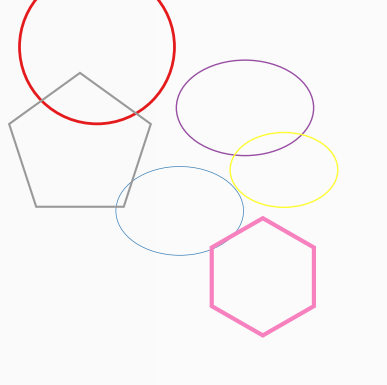[{"shape": "circle", "thickness": 2, "radius": 1.0, "center": [0.25, 0.878]}, {"shape": "oval", "thickness": 0.5, "radius": 0.82, "center": [0.464, 0.452]}, {"shape": "oval", "thickness": 1, "radius": 0.89, "center": [0.632, 0.72]}, {"shape": "oval", "thickness": 1, "radius": 0.69, "center": [0.733, 0.559]}, {"shape": "hexagon", "thickness": 3, "radius": 0.76, "center": [0.678, 0.281]}, {"shape": "pentagon", "thickness": 1.5, "radius": 0.96, "center": [0.206, 0.618]}]